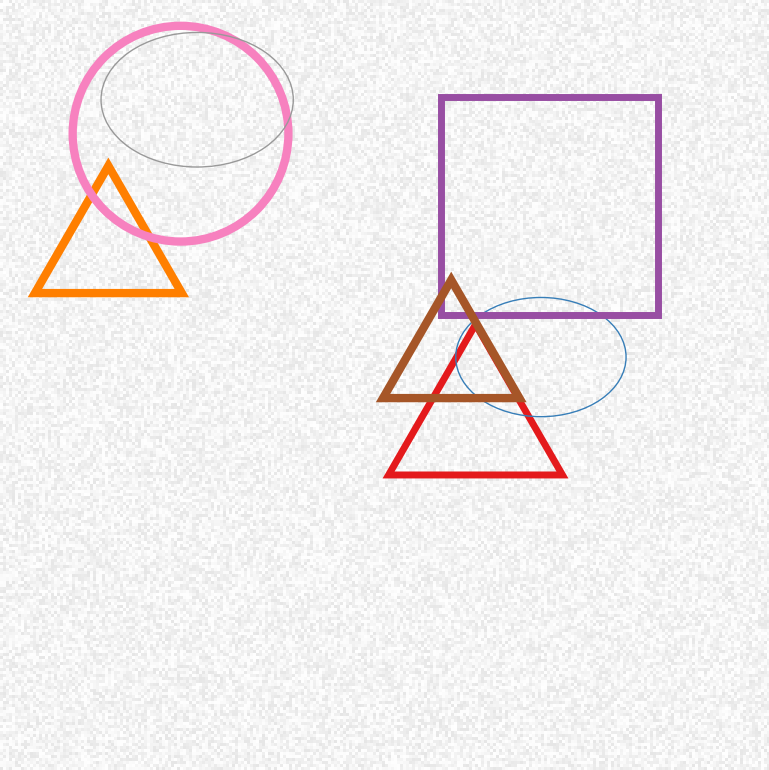[{"shape": "triangle", "thickness": 2.5, "radius": 0.65, "center": [0.618, 0.448]}, {"shape": "oval", "thickness": 0.5, "radius": 0.55, "center": [0.702, 0.536]}, {"shape": "square", "thickness": 2.5, "radius": 0.71, "center": [0.714, 0.732]}, {"shape": "triangle", "thickness": 3, "radius": 0.55, "center": [0.141, 0.674]}, {"shape": "triangle", "thickness": 3, "radius": 0.51, "center": [0.586, 0.534]}, {"shape": "circle", "thickness": 3, "radius": 0.7, "center": [0.234, 0.826]}, {"shape": "oval", "thickness": 0.5, "radius": 0.62, "center": [0.256, 0.87]}]